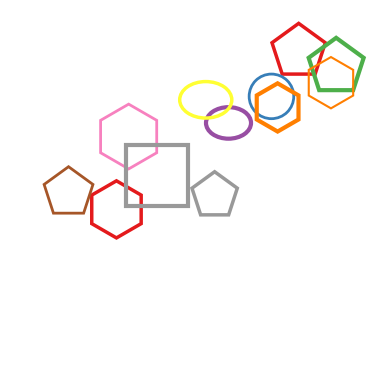[{"shape": "pentagon", "thickness": 2.5, "radius": 0.36, "center": [0.776, 0.866]}, {"shape": "hexagon", "thickness": 2.5, "radius": 0.37, "center": [0.302, 0.456]}, {"shape": "circle", "thickness": 2, "radius": 0.29, "center": [0.705, 0.75]}, {"shape": "pentagon", "thickness": 3, "radius": 0.38, "center": [0.873, 0.827]}, {"shape": "oval", "thickness": 3, "radius": 0.29, "center": [0.594, 0.681]}, {"shape": "hexagon", "thickness": 1.5, "radius": 0.33, "center": [0.86, 0.785]}, {"shape": "hexagon", "thickness": 3, "radius": 0.31, "center": [0.721, 0.721]}, {"shape": "oval", "thickness": 2.5, "radius": 0.34, "center": [0.534, 0.741]}, {"shape": "pentagon", "thickness": 2, "radius": 0.33, "center": [0.178, 0.5]}, {"shape": "hexagon", "thickness": 2, "radius": 0.42, "center": [0.334, 0.645]}, {"shape": "square", "thickness": 3, "radius": 0.4, "center": [0.408, 0.544]}, {"shape": "pentagon", "thickness": 2.5, "radius": 0.31, "center": [0.558, 0.492]}]